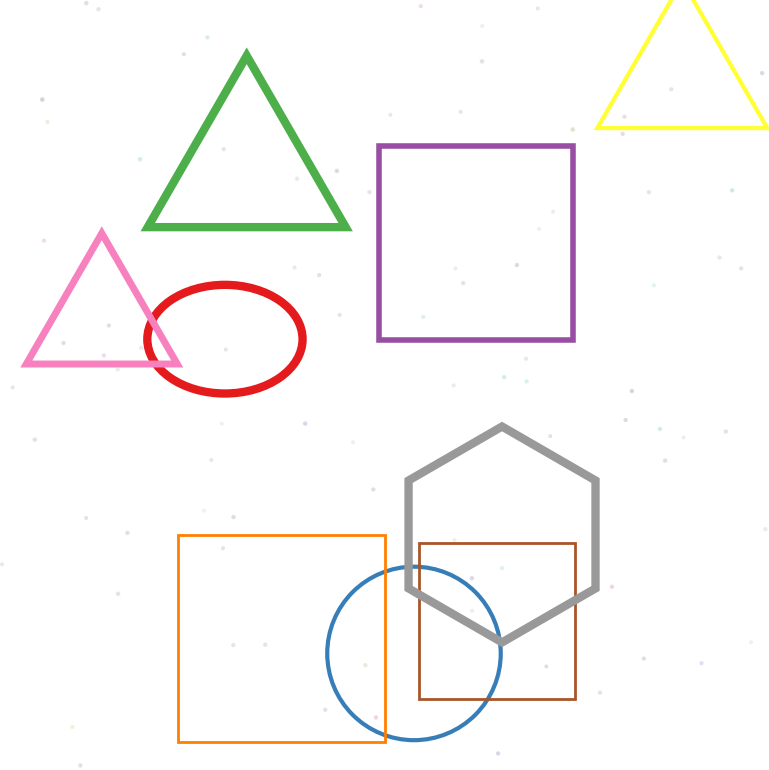[{"shape": "oval", "thickness": 3, "radius": 0.5, "center": [0.292, 0.56]}, {"shape": "circle", "thickness": 1.5, "radius": 0.56, "center": [0.538, 0.151]}, {"shape": "triangle", "thickness": 3, "radius": 0.74, "center": [0.32, 0.779]}, {"shape": "square", "thickness": 2, "radius": 0.63, "center": [0.619, 0.684]}, {"shape": "square", "thickness": 1, "radius": 0.67, "center": [0.366, 0.171]}, {"shape": "triangle", "thickness": 1.5, "radius": 0.64, "center": [0.886, 0.897]}, {"shape": "square", "thickness": 1, "radius": 0.51, "center": [0.646, 0.194]}, {"shape": "triangle", "thickness": 2.5, "radius": 0.57, "center": [0.132, 0.584]}, {"shape": "hexagon", "thickness": 3, "radius": 0.7, "center": [0.652, 0.306]}]